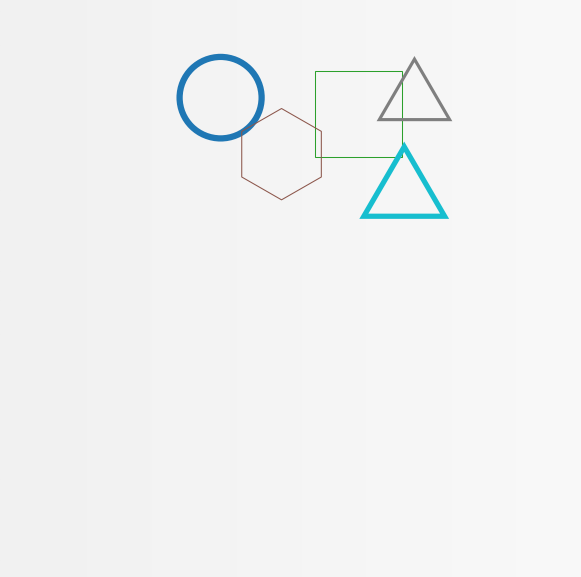[{"shape": "circle", "thickness": 3, "radius": 0.35, "center": [0.38, 0.83]}, {"shape": "square", "thickness": 0.5, "radius": 0.37, "center": [0.617, 0.802]}, {"shape": "hexagon", "thickness": 0.5, "radius": 0.4, "center": [0.484, 0.732]}, {"shape": "triangle", "thickness": 1.5, "radius": 0.35, "center": [0.713, 0.827]}, {"shape": "triangle", "thickness": 2.5, "radius": 0.4, "center": [0.695, 0.665]}]